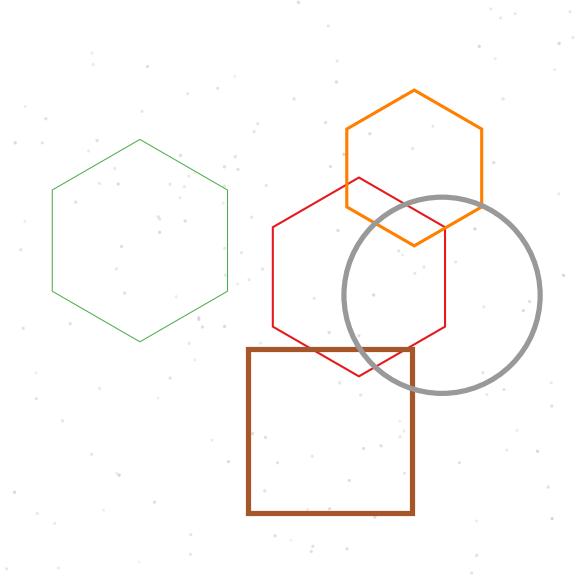[{"shape": "hexagon", "thickness": 1, "radius": 0.86, "center": [0.622, 0.52]}, {"shape": "hexagon", "thickness": 0.5, "radius": 0.88, "center": [0.242, 0.582]}, {"shape": "hexagon", "thickness": 1.5, "radius": 0.67, "center": [0.717, 0.708]}, {"shape": "square", "thickness": 2.5, "radius": 0.71, "center": [0.571, 0.252]}, {"shape": "circle", "thickness": 2.5, "radius": 0.85, "center": [0.765, 0.488]}]